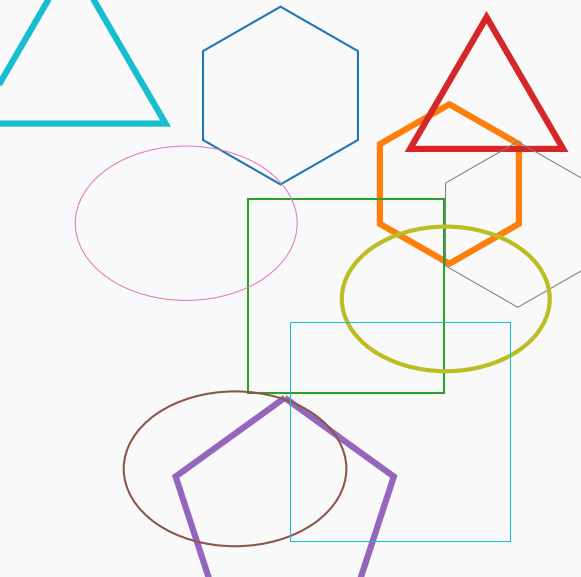[{"shape": "hexagon", "thickness": 1, "radius": 0.77, "center": [0.483, 0.834]}, {"shape": "hexagon", "thickness": 3, "radius": 0.69, "center": [0.773, 0.681]}, {"shape": "square", "thickness": 1, "radius": 0.84, "center": [0.595, 0.487]}, {"shape": "triangle", "thickness": 3, "radius": 0.76, "center": [0.837, 0.817]}, {"shape": "pentagon", "thickness": 3, "radius": 0.99, "center": [0.49, 0.113]}, {"shape": "oval", "thickness": 1, "radius": 0.96, "center": [0.404, 0.187]}, {"shape": "oval", "thickness": 0.5, "radius": 0.95, "center": [0.32, 0.613]}, {"shape": "hexagon", "thickness": 0.5, "radius": 0.72, "center": [0.891, 0.611]}, {"shape": "oval", "thickness": 2, "radius": 0.89, "center": [0.767, 0.482]}, {"shape": "square", "thickness": 0.5, "radius": 0.95, "center": [0.687, 0.252]}, {"shape": "triangle", "thickness": 3, "radius": 0.94, "center": [0.122, 0.879]}]